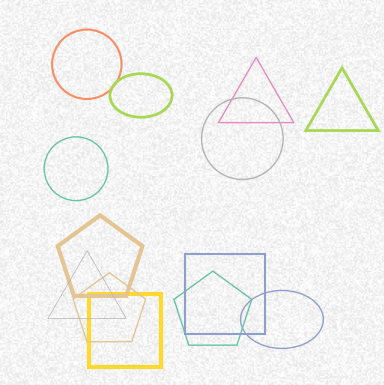[{"shape": "pentagon", "thickness": 1, "radius": 0.53, "center": [0.553, 0.19]}, {"shape": "circle", "thickness": 1, "radius": 0.41, "center": [0.198, 0.562]}, {"shape": "circle", "thickness": 1.5, "radius": 0.45, "center": [0.226, 0.833]}, {"shape": "oval", "thickness": 1, "radius": 0.54, "center": [0.732, 0.17]}, {"shape": "square", "thickness": 1.5, "radius": 0.52, "center": [0.584, 0.237]}, {"shape": "triangle", "thickness": 1, "radius": 0.56, "center": [0.665, 0.738]}, {"shape": "oval", "thickness": 2, "radius": 0.4, "center": [0.366, 0.752]}, {"shape": "triangle", "thickness": 2, "radius": 0.54, "center": [0.888, 0.715]}, {"shape": "square", "thickness": 3, "radius": 0.47, "center": [0.324, 0.142]}, {"shape": "pentagon", "thickness": 1, "radius": 0.5, "center": [0.284, 0.193]}, {"shape": "pentagon", "thickness": 3, "radius": 0.58, "center": [0.26, 0.325]}, {"shape": "circle", "thickness": 1, "radius": 0.53, "center": [0.63, 0.64]}, {"shape": "triangle", "thickness": 0.5, "radius": 0.59, "center": [0.226, 0.231]}]